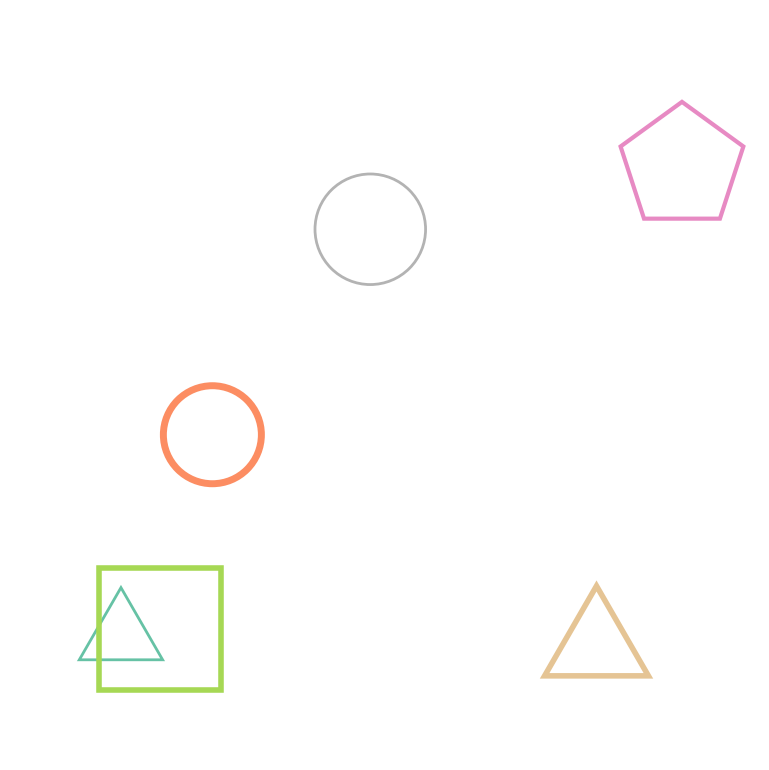[{"shape": "triangle", "thickness": 1, "radius": 0.31, "center": [0.157, 0.174]}, {"shape": "circle", "thickness": 2.5, "radius": 0.32, "center": [0.276, 0.435]}, {"shape": "pentagon", "thickness": 1.5, "radius": 0.42, "center": [0.886, 0.784]}, {"shape": "square", "thickness": 2, "radius": 0.39, "center": [0.208, 0.183]}, {"shape": "triangle", "thickness": 2, "radius": 0.39, "center": [0.775, 0.161]}, {"shape": "circle", "thickness": 1, "radius": 0.36, "center": [0.481, 0.702]}]